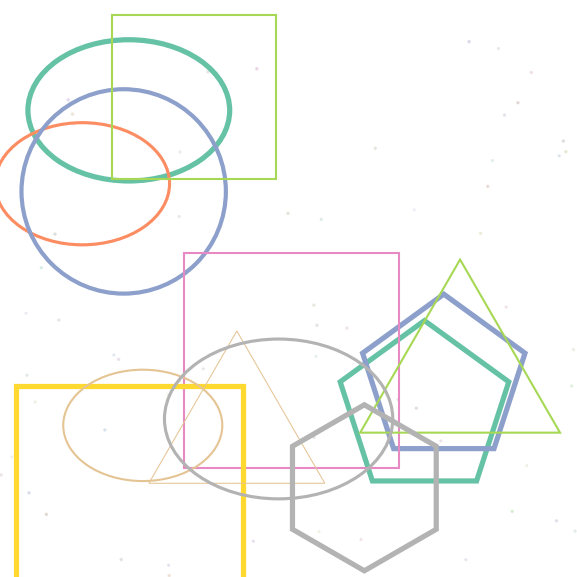[{"shape": "oval", "thickness": 2.5, "radius": 0.87, "center": [0.223, 0.808]}, {"shape": "pentagon", "thickness": 2.5, "radius": 0.77, "center": [0.735, 0.29]}, {"shape": "oval", "thickness": 1.5, "radius": 0.76, "center": [0.143, 0.681]}, {"shape": "circle", "thickness": 2, "radius": 0.88, "center": [0.214, 0.668]}, {"shape": "pentagon", "thickness": 2.5, "radius": 0.74, "center": [0.768, 0.342]}, {"shape": "square", "thickness": 1, "radius": 0.93, "center": [0.505, 0.374]}, {"shape": "triangle", "thickness": 1, "radius": 1.0, "center": [0.797, 0.35]}, {"shape": "square", "thickness": 1, "radius": 0.71, "center": [0.336, 0.831]}, {"shape": "square", "thickness": 2.5, "radius": 0.98, "center": [0.225, 0.134]}, {"shape": "oval", "thickness": 1, "radius": 0.69, "center": [0.247, 0.263]}, {"shape": "triangle", "thickness": 0.5, "radius": 0.88, "center": [0.41, 0.25]}, {"shape": "oval", "thickness": 1.5, "radius": 0.99, "center": [0.482, 0.274]}, {"shape": "hexagon", "thickness": 2.5, "radius": 0.72, "center": [0.631, 0.154]}]